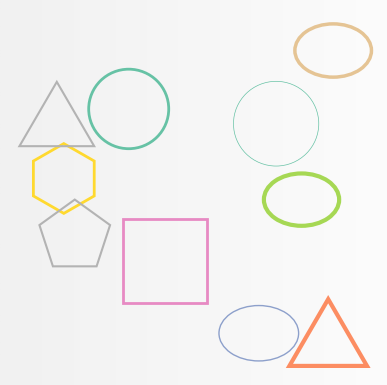[{"shape": "circle", "thickness": 2, "radius": 0.52, "center": [0.332, 0.717]}, {"shape": "circle", "thickness": 0.5, "radius": 0.55, "center": [0.713, 0.679]}, {"shape": "triangle", "thickness": 3, "radius": 0.58, "center": [0.847, 0.107]}, {"shape": "oval", "thickness": 1, "radius": 0.51, "center": [0.668, 0.134]}, {"shape": "square", "thickness": 2, "radius": 0.55, "center": [0.426, 0.323]}, {"shape": "oval", "thickness": 3, "radius": 0.49, "center": [0.778, 0.481]}, {"shape": "hexagon", "thickness": 2, "radius": 0.45, "center": [0.165, 0.536]}, {"shape": "oval", "thickness": 2.5, "radius": 0.49, "center": [0.86, 0.869]}, {"shape": "pentagon", "thickness": 1.5, "radius": 0.48, "center": [0.193, 0.386]}, {"shape": "triangle", "thickness": 1.5, "radius": 0.56, "center": [0.147, 0.676]}]